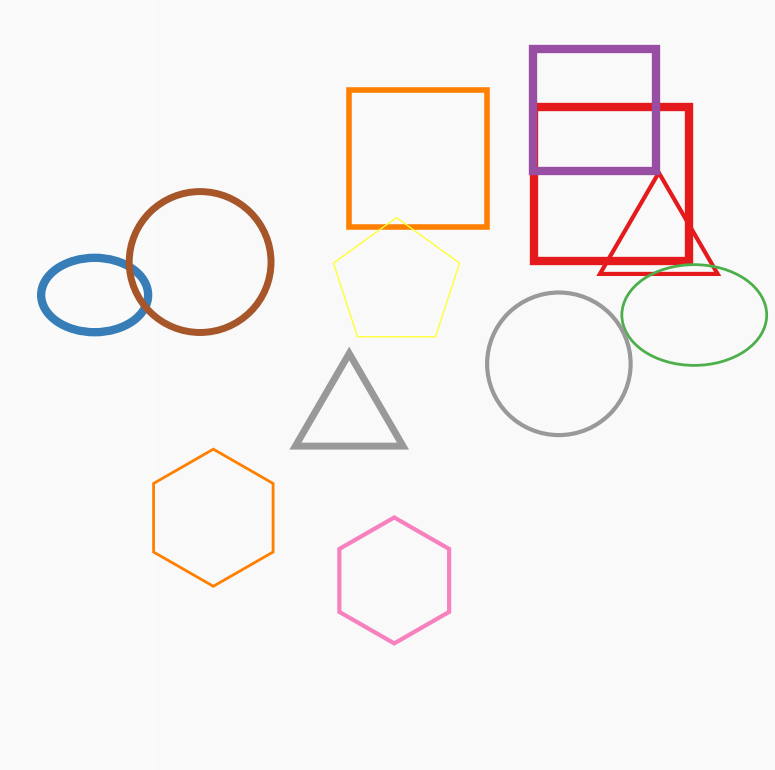[{"shape": "square", "thickness": 3, "radius": 0.5, "center": [0.789, 0.761]}, {"shape": "triangle", "thickness": 1.5, "radius": 0.44, "center": [0.85, 0.688]}, {"shape": "oval", "thickness": 3, "radius": 0.35, "center": [0.122, 0.617]}, {"shape": "oval", "thickness": 1, "radius": 0.47, "center": [0.896, 0.591]}, {"shape": "square", "thickness": 3, "radius": 0.4, "center": [0.767, 0.857]}, {"shape": "square", "thickness": 2, "radius": 0.45, "center": [0.539, 0.794]}, {"shape": "hexagon", "thickness": 1, "radius": 0.45, "center": [0.275, 0.328]}, {"shape": "pentagon", "thickness": 0.5, "radius": 0.43, "center": [0.512, 0.632]}, {"shape": "circle", "thickness": 2.5, "radius": 0.46, "center": [0.258, 0.66]}, {"shape": "hexagon", "thickness": 1.5, "radius": 0.41, "center": [0.509, 0.246]}, {"shape": "circle", "thickness": 1.5, "radius": 0.46, "center": [0.721, 0.528]}, {"shape": "triangle", "thickness": 2.5, "radius": 0.4, "center": [0.451, 0.461]}]